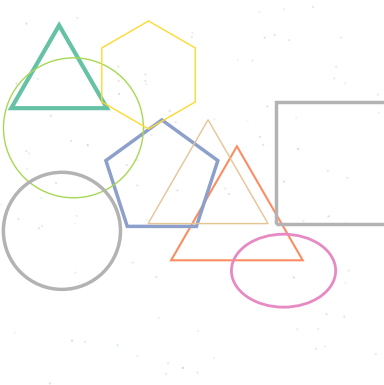[{"shape": "triangle", "thickness": 3, "radius": 0.72, "center": [0.154, 0.791]}, {"shape": "triangle", "thickness": 1.5, "radius": 0.99, "center": [0.615, 0.423]}, {"shape": "pentagon", "thickness": 2.5, "radius": 0.76, "center": [0.42, 0.536]}, {"shape": "oval", "thickness": 2, "radius": 0.68, "center": [0.736, 0.297]}, {"shape": "circle", "thickness": 1, "radius": 0.91, "center": [0.191, 0.668]}, {"shape": "hexagon", "thickness": 1, "radius": 0.7, "center": [0.386, 0.805]}, {"shape": "triangle", "thickness": 1, "radius": 0.9, "center": [0.54, 0.509]}, {"shape": "circle", "thickness": 2.5, "radius": 0.76, "center": [0.161, 0.4]}, {"shape": "square", "thickness": 2.5, "radius": 0.79, "center": [0.875, 0.576]}]